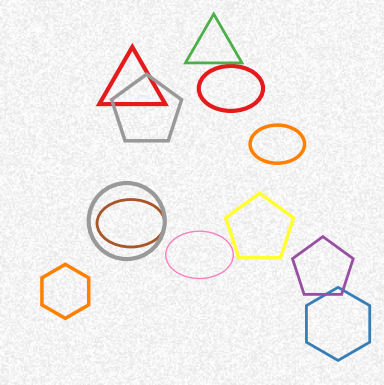[{"shape": "oval", "thickness": 3, "radius": 0.42, "center": [0.6, 0.77]}, {"shape": "triangle", "thickness": 3, "radius": 0.49, "center": [0.344, 0.779]}, {"shape": "hexagon", "thickness": 2, "radius": 0.47, "center": [0.878, 0.159]}, {"shape": "triangle", "thickness": 2, "radius": 0.42, "center": [0.555, 0.879]}, {"shape": "pentagon", "thickness": 2, "radius": 0.41, "center": [0.839, 0.302]}, {"shape": "oval", "thickness": 2.5, "radius": 0.35, "center": [0.72, 0.626]}, {"shape": "hexagon", "thickness": 2.5, "radius": 0.35, "center": [0.17, 0.243]}, {"shape": "pentagon", "thickness": 2.5, "radius": 0.46, "center": [0.674, 0.406]}, {"shape": "oval", "thickness": 2, "radius": 0.44, "center": [0.34, 0.42]}, {"shape": "oval", "thickness": 1, "radius": 0.44, "center": [0.518, 0.338]}, {"shape": "circle", "thickness": 3, "radius": 0.49, "center": [0.329, 0.426]}, {"shape": "pentagon", "thickness": 2.5, "radius": 0.48, "center": [0.381, 0.712]}]